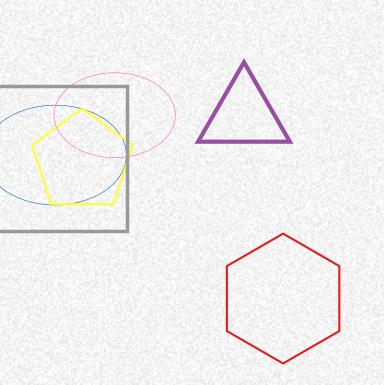[{"shape": "hexagon", "thickness": 1.5, "radius": 0.84, "center": [0.735, 0.225]}, {"shape": "oval", "thickness": 0.5, "radius": 0.93, "center": [0.143, 0.597]}, {"shape": "triangle", "thickness": 3, "radius": 0.69, "center": [0.634, 0.701]}, {"shape": "pentagon", "thickness": 1.5, "radius": 0.69, "center": [0.214, 0.581]}, {"shape": "oval", "thickness": 0.5, "radius": 0.79, "center": [0.298, 0.701]}, {"shape": "square", "thickness": 2.5, "radius": 0.94, "center": [0.141, 0.587]}]